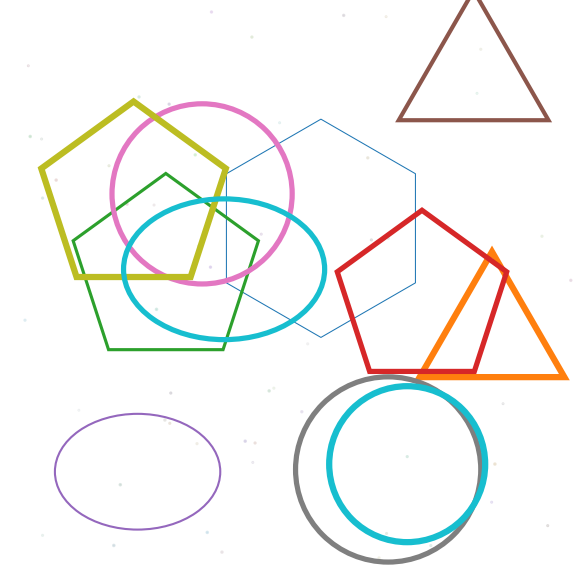[{"shape": "hexagon", "thickness": 0.5, "radius": 0.94, "center": [0.556, 0.604]}, {"shape": "triangle", "thickness": 3, "radius": 0.72, "center": [0.852, 0.418]}, {"shape": "pentagon", "thickness": 1.5, "radius": 0.84, "center": [0.287, 0.53]}, {"shape": "pentagon", "thickness": 2.5, "radius": 0.77, "center": [0.731, 0.481]}, {"shape": "oval", "thickness": 1, "radius": 0.72, "center": [0.238, 0.182]}, {"shape": "triangle", "thickness": 2, "radius": 0.75, "center": [0.82, 0.866]}, {"shape": "circle", "thickness": 2.5, "radius": 0.78, "center": [0.35, 0.663]}, {"shape": "circle", "thickness": 2.5, "radius": 0.8, "center": [0.672, 0.186]}, {"shape": "pentagon", "thickness": 3, "radius": 0.84, "center": [0.231, 0.655]}, {"shape": "circle", "thickness": 3, "radius": 0.68, "center": [0.705, 0.195]}, {"shape": "oval", "thickness": 2.5, "radius": 0.87, "center": [0.388, 0.533]}]